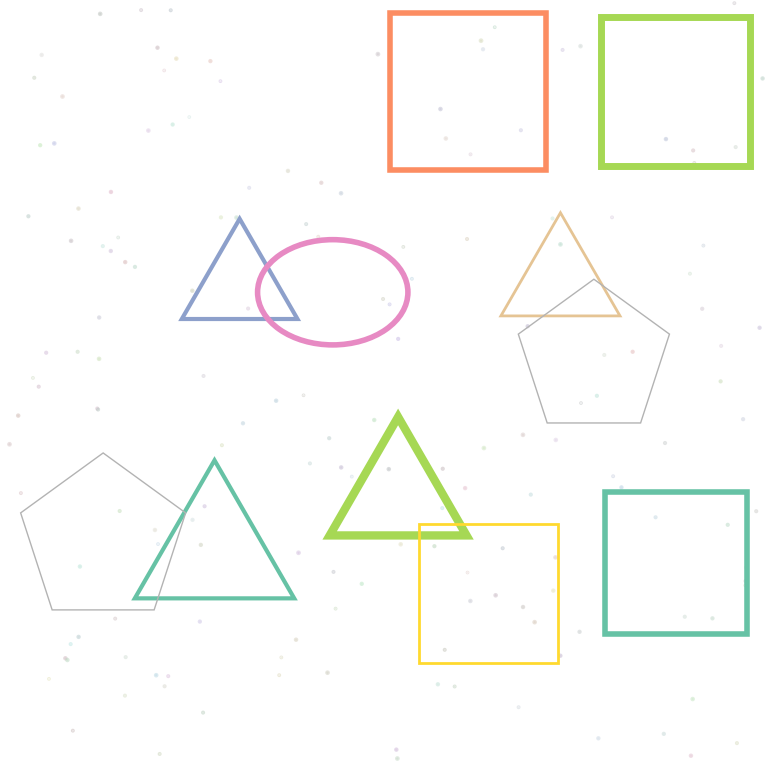[{"shape": "square", "thickness": 2, "radius": 0.46, "center": [0.878, 0.268]}, {"shape": "triangle", "thickness": 1.5, "radius": 0.6, "center": [0.279, 0.283]}, {"shape": "square", "thickness": 2, "radius": 0.51, "center": [0.608, 0.881]}, {"shape": "triangle", "thickness": 1.5, "radius": 0.43, "center": [0.311, 0.629]}, {"shape": "oval", "thickness": 2, "radius": 0.49, "center": [0.432, 0.62]}, {"shape": "triangle", "thickness": 3, "radius": 0.51, "center": [0.517, 0.356]}, {"shape": "square", "thickness": 2.5, "radius": 0.48, "center": [0.878, 0.881]}, {"shape": "square", "thickness": 1, "radius": 0.45, "center": [0.635, 0.229]}, {"shape": "triangle", "thickness": 1, "radius": 0.45, "center": [0.728, 0.634]}, {"shape": "pentagon", "thickness": 0.5, "radius": 0.52, "center": [0.771, 0.534]}, {"shape": "pentagon", "thickness": 0.5, "radius": 0.56, "center": [0.134, 0.299]}]